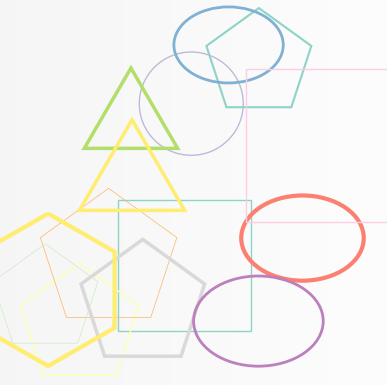[{"shape": "square", "thickness": 1, "radius": 0.85, "center": [0.476, 0.311]}, {"shape": "pentagon", "thickness": 1.5, "radius": 0.71, "center": [0.668, 0.837]}, {"shape": "pentagon", "thickness": 1, "radius": 0.8, "center": [0.205, 0.156]}, {"shape": "circle", "thickness": 1, "radius": 0.67, "center": [0.494, 0.731]}, {"shape": "oval", "thickness": 3, "radius": 0.79, "center": [0.781, 0.382]}, {"shape": "oval", "thickness": 2, "radius": 0.71, "center": [0.59, 0.883]}, {"shape": "pentagon", "thickness": 0.5, "radius": 0.93, "center": [0.28, 0.326]}, {"shape": "triangle", "thickness": 2.5, "radius": 0.7, "center": [0.338, 0.684]}, {"shape": "square", "thickness": 1, "radius": 0.99, "center": [0.833, 0.622]}, {"shape": "pentagon", "thickness": 2.5, "radius": 0.84, "center": [0.369, 0.21]}, {"shape": "oval", "thickness": 2, "radius": 0.84, "center": [0.667, 0.166]}, {"shape": "pentagon", "thickness": 0.5, "radius": 0.71, "center": [0.117, 0.224]}, {"shape": "hexagon", "thickness": 3, "radius": 0.99, "center": [0.124, 0.247]}, {"shape": "triangle", "thickness": 2.5, "radius": 0.78, "center": [0.341, 0.532]}]